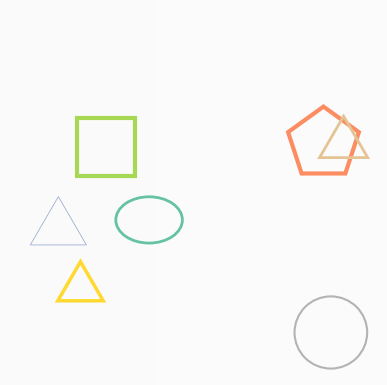[{"shape": "oval", "thickness": 2, "radius": 0.43, "center": [0.385, 0.429]}, {"shape": "pentagon", "thickness": 3, "radius": 0.48, "center": [0.835, 0.627]}, {"shape": "triangle", "thickness": 0.5, "radius": 0.42, "center": [0.151, 0.406]}, {"shape": "square", "thickness": 3, "radius": 0.38, "center": [0.274, 0.618]}, {"shape": "triangle", "thickness": 2.5, "radius": 0.34, "center": [0.208, 0.253]}, {"shape": "triangle", "thickness": 2, "radius": 0.36, "center": [0.887, 0.626]}, {"shape": "circle", "thickness": 1.5, "radius": 0.47, "center": [0.854, 0.136]}]